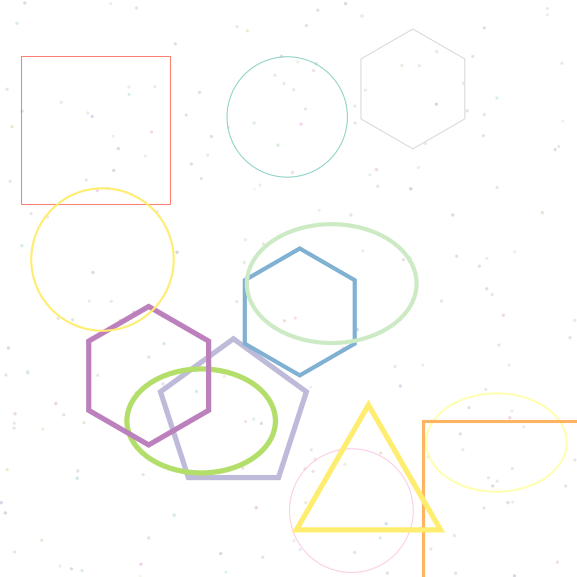[{"shape": "circle", "thickness": 0.5, "radius": 0.52, "center": [0.497, 0.797]}, {"shape": "oval", "thickness": 1, "radius": 0.61, "center": [0.86, 0.233]}, {"shape": "pentagon", "thickness": 2.5, "radius": 0.66, "center": [0.404, 0.28]}, {"shape": "square", "thickness": 0.5, "radius": 0.64, "center": [0.165, 0.774]}, {"shape": "hexagon", "thickness": 2, "radius": 0.55, "center": [0.519, 0.459]}, {"shape": "square", "thickness": 1.5, "radius": 0.68, "center": [0.869, 0.134]}, {"shape": "oval", "thickness": 2.5, "radius": 0.64, "center": [0.348, 0.27]}, {"shape": "circle", "thickness": 0.5, "radius": 0.54, "center": [0.608, 0.115]}, {"shape": "hexagon", "thickness": 0.5, "radius": 0.52, "center": [0.715, 0.845]}, {"shape": "hexagon", "thickness": 2.5, "radius": 0.6, "center": [0.257, 0.349]}, {"shape": "oval", "thickness": 2, "radius": 0.73, "center": [0.574, 0.508]}, {"shape": "circle", "thickness": 1, "radius": 0.62, "center": [0.177, 0.55]}, {"shape": "triangle", "thickness": 2.5, "radius": 0.72, "center": [0.638, 0.154]}]